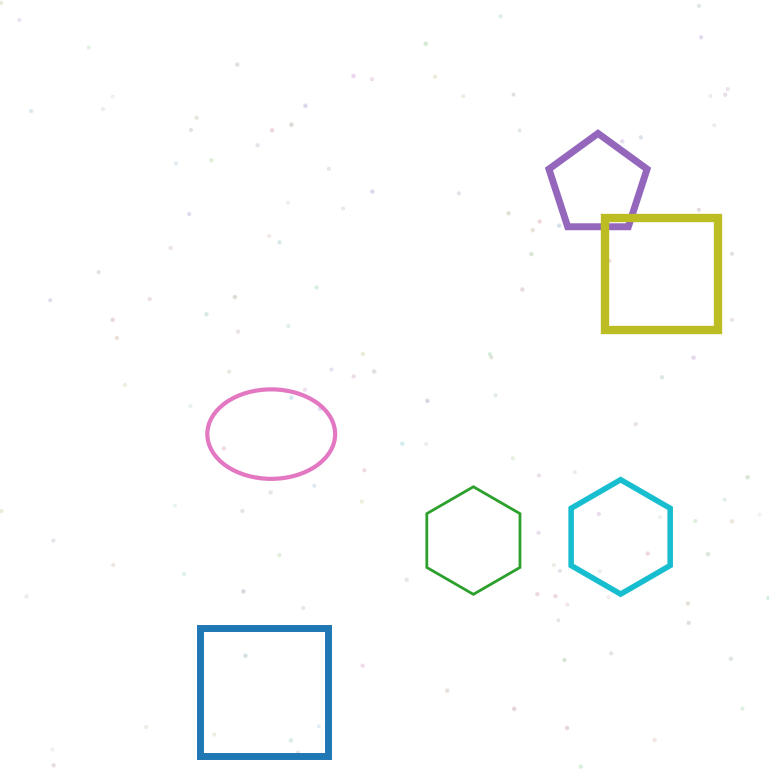[{"shape": "square", "thickness": 2.5, "radius": 0.41, "center": [0.343, 0.102]}, {"shape": "hexagon", "thickness": 1, "radius": 0.35, "center": [0.615, 0.298]}, {"shape": "pentagon", "thickness": 2.5, "radius": 0.33, "center": [0.777, 0.76]}, {"shape": "oval", "thickness": 1.5, "radius": 0.42, "center": [0.352, 0.436]}, {"shape": "square", "thickness": 3, "radius": 0.37, "center": [0.859, 0.644]}, {"shape": "hexagon", "thickness": 2, "radius": 0.37, "center": [0.806, 0.303]}]